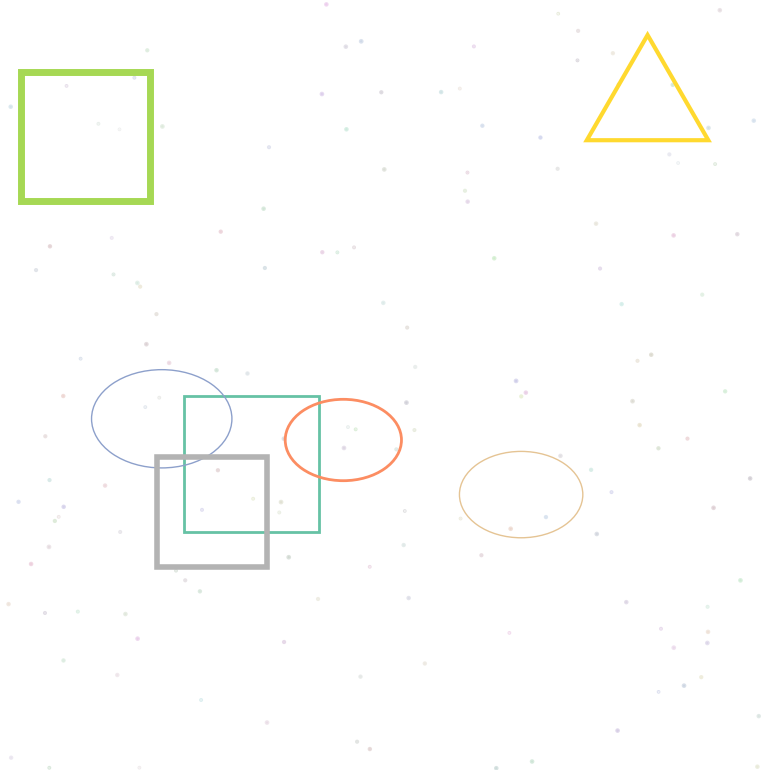[{"shape": "square", "thickness": 1, "radius": 0.44, "center": [0.327, 0.397]}, {"shape": "oval", "thickness": 1, "radius": 0.38, "center": [0.446, 0.429]}, {"shape": "oval", "thickness": 0.5, "radius": 0.46, "center": [0.21, 0.456]}, {"shape": "square", "thickness": 2.5, "radius": 0.42, "center": [0.111, 0.823]}, {"shape": "triangle", "thickness": 1.5, "radius": 0.46, "center": [0.841, 0.863]}, {"shape": "oval", "thickness": 0.5, "radius": 0.4, "center": [0.677, 0.358]}, {"shape": "square", "thickness": 2, "radius": 0.36, "center": [0.275, 0.335]}]